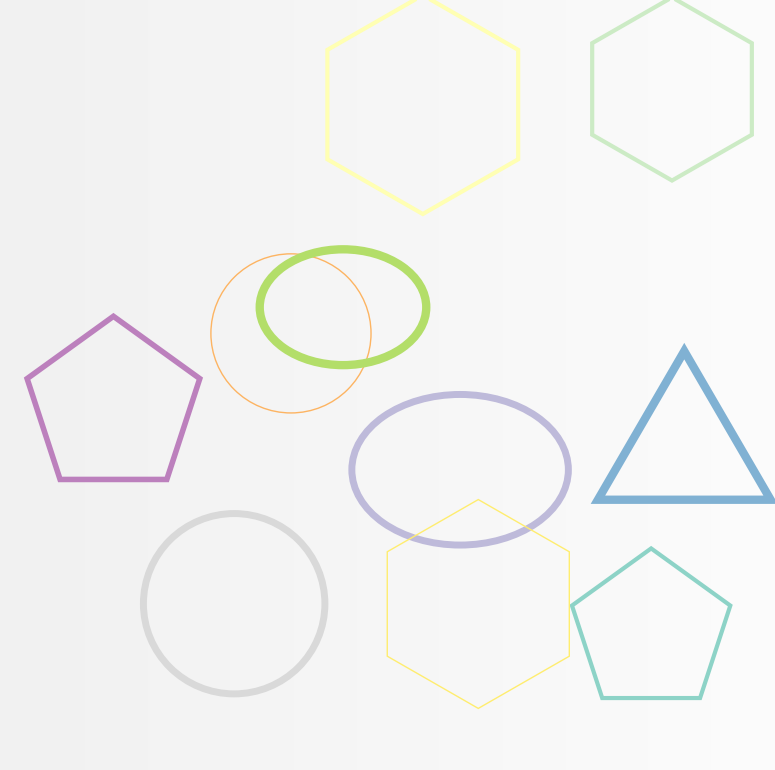[{"shape": "pentagon", "thickness": 1.5, "radius": 0.54, "center": [0.84, 0.18]}, {"shape": "hexagon", "thickness": 1.5, "radius": 0.71, "center": [0.546, 0.864]}, {"shape": "oval", "thickness": 2.5, "radius": 0.7, "center": [0.594, 0.39]}, {"shape": "triangle", "thickness": 3, "radius": 0.64, "center": [0.883, 0.415]}, {"shape": "circle", "thickness": 0.5, "radius": 0.52, "center": [0.375, 0.567]}, {"shape": "oval", "thickness": 3, "radius": 0.54, "center": [0.443, 0.601]}, {"shape": "circle", "thickness": 2.5, "radius": 0.59, "center": [0.302, 0.216]}, {"shape": "pentagon", "thickness": 2, "radius": 0.59, "center": [0.146, 0.472]}, {"shape": "hexagon", "thickness": 1.5, "radius": 0.59, "center": [0.867, 0.884]}, {"shape": "hexagon", "thickness": 0.5, "radius": 0.68, "center": [0.617, 0.216]}]